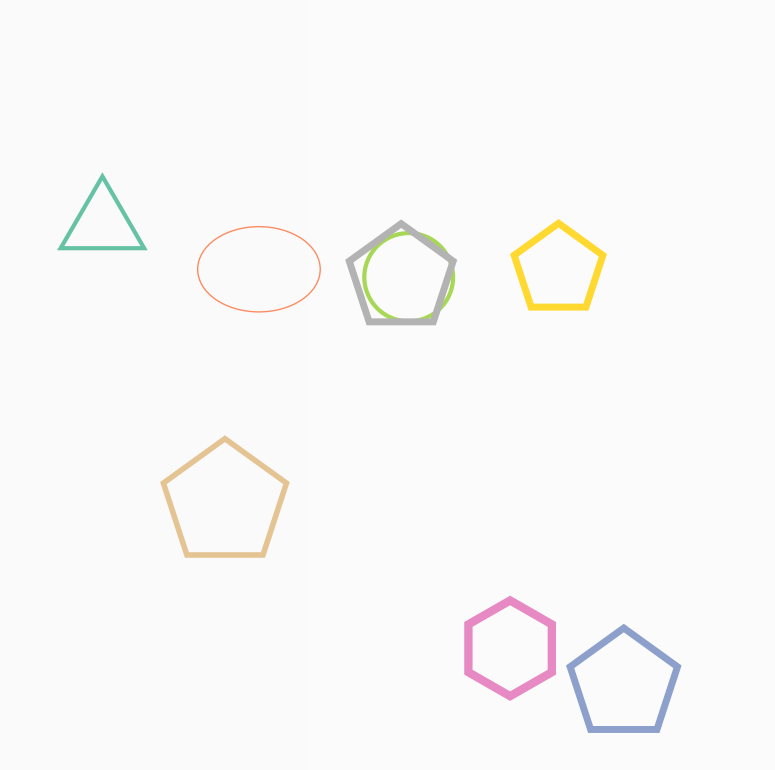[{"shape": "triangle", "thickness": 1.5, "radius": 0.31, "center": [0.132, 0.709]}, {"shape": "oval", "thickness": 0.5, "radius": 0.4, "center": [0.334, 0.65]}, {"shape": "pentagon", "thickness": 2.5, "radius": 0.36, "center": [0.805, 0.112]}, {"shape": "hexagon", "thickness": 3, "radius": 0.31, "center": [0.658, 0.158]}, {"shape": "circle", "thickness": 1.5, "radius": 0.29, "center": [0.527, 0.64]}, {"shape": "pentagon", "thickness": 2.5, "radius": 0.3, "center": [0.721, 0.65]}, {"shape": "pentagon", "thickness": 2, "radius": 0.42, "center": [0.29, 0.347]}, {"shape": "pentagon", "thickness": 2.5, "radius": 0.35, "center": [0.518, 0.639]}]